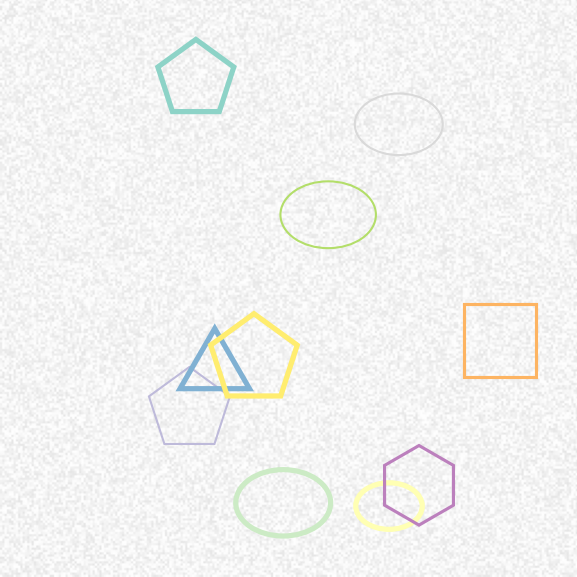[{"shape": "pentagon", "thickness": 2.5, "radius": 0.35, "center": [0.339, 0.862]}, {"shape": "oval", "thickness": 2.5, "radius": 0.29, "center": [0.674, 0.123]}, {"shape": "pentagon", "thickness": 1, "radius": 0.37, "center": [0.328, 0.29]}, {"shape": "triangle", "thickness": 2.5, "radius": 0.35, "center": [0.372, 0.361]}, {"shape": "square", "thickness": 1.5, "radius": 0.31, "center": [0.866, 0.41]}, {"shape": "oval", "thickness": 1, "radius": 0.41, "center": [0.568, 0.627]}, {"shape": "oval", "thickness": 1, "radius": 0.38, "center": [0.691, 0.784]}, {"shape": "hexagon", "thickness": 1.5, "radius": 0.34, "center": [0.726, 0.159]}, {"shape": "oval", "thickness": 2.5, "radius": 0.41, "center": [0.49, 0.128]}, {"shape": "pentagon", "thickness": 2.5, "radius": 0.39, "center": [0.44, 0.377]}]